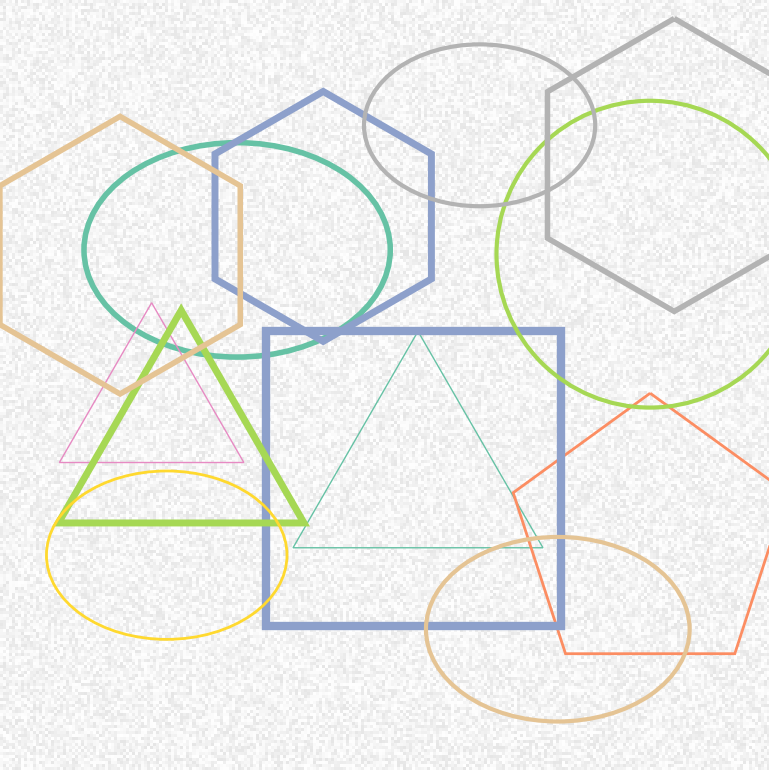[{"shape": "triangle", "thickness": 0.5, "radius": 0.94, "center": [0.543, 0.382]}, {"shape": "oval", "thickness": 2, "radius": 0.99, "center": [0.308, 0.675]}, {"shape": "pentagon", "thickness": 1, "radius": 0.94, "center": [0.844, 0.302]}, {"shape": "square", "thickness": 3, "radius": 0.96, "center": [0.537, 0.378]}, {"shape": "hexagon", "thickness": 2.5, "radius": 0.81, "center": [0.42, 0.719]}, {"shape": "triangle", "thickness": 0.5, "radius": 0.69, "center": [0.197, 0.468]}, {"shape": "circle", "thickness": 1.5, "radius": 1.0, "center": [0.844, 0.67]}, {"shape": "triangle", "thickness": 2.5, "radius": 0.92, "center": [0.235, 0.413]}, {"shape": "oval", "thickness": 1, "radius": 0.78, "center": [0.217, 0.279]}, {"shape": "oval", "thickness": 1.5, "radius": 0.86, "center": [0.724, 0.183]}, {"shape": "hexagon", "thickness": 2, "radius": 0.9, "center": [0.156, 0.669]}, {"shape": "oval", "thickness": 1.5, "radius": 0.75, "center": [0.623, 0.837]}, {"shape": "hexagon", "thickness": 2, "radius": 0.95, "center": [0.876, 0.786]}]